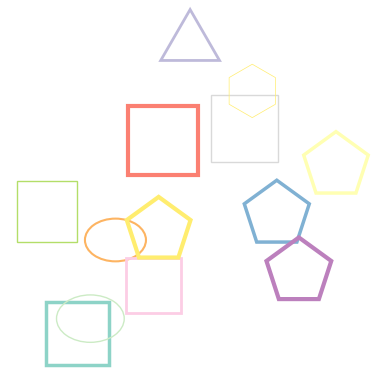[{"shape": "square", "thickness": 2.5, "radius": 0.41, "center": [0.202, 0.134]}, {"shape": "pentagon", "thickness": 2.5, "radius": 0.44, "center": [0.873, 0.57]}, {"shape": "triangle", "thickness": 2, "radius": 0.44, "center": [0.494, 0.887]}, {"shape": "square", "thickness": 3, "radius": 0.45, "center": [0.423, 0.635]}, {"shape": "pentagon", "thickness": 2.5, "radius": 0.44, "center": [0.719, 0.443]}, {"shape": "oval", "thickness": 1.5, "radius": 0.4, "center": [0.3, 0.377]}, {"shape": "square", "thickness": 1, "radius": 0.39, "center": [0.122, 0.452]}, {"shape": "square", "thickness": 2, "radius": 0.35, "center": [0.398, 0.258]}, {"shape": "square", "thickness": 1, "radius": 0.44, "center": [0.635, 0.666]}, {"shape": "pentagon", "thickness": 3, "radius": 0.44, "center": [0.776, 0.295]}, {"shape": "oval", "thickness": 1, "radius": 0.44, "center": [0.235, 0.172]}, {"shape": "hexagon", "thickness": 0.5, "radius": 0.35, "center": [0.655, 0.764]}, {"shape": "pentagon", "thickness": 3, "radius": 0.44, "center": [0.412, 0.402]}]